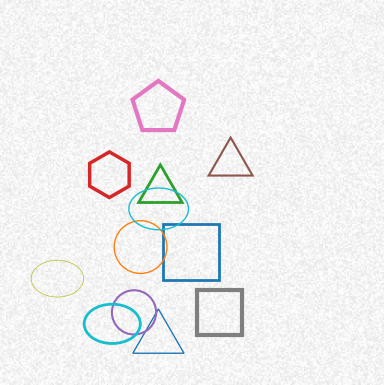[{"shape": "square", "thickness": 2, "radius": 0.36, "center": [0.496, 0.345]}, {"shape": "triangle", "thickness": 1, "radius": 0.38, "center": [0.411, 0.121]}, {"shape": "circle", "thickness": 1, "radius": 0.34, "center": [0.365, 0.358]}, {"shape": "triangle", "thickness": 2, "radius": 0.33, "center": [0.417, 0.507]}, {"shape": "hexagon", "thickness": 2.5, "radius": 0.3, "center": [0.284, 0.546]}, {"shape": "circle", "thickness": 1.5, "radius": 0.29, "center": [0.348, 0.189]}, {"shape": "triangle", "thickness": 1.5, "radius": 0.33, "center": [0.599, 0.577]}, {"shape": "pentagon", "thickness": 3, "radius": 0.35, "center": [0.411, 0.719]}, {"shape": "square", "thickness": 3, "radius": 0.29, "center": [0.571, 0.188]}, {"shape": "oval", "thickness": 0.5, "radius": 0.34, "center": [0.149, 0.276]}, {"shape": "oval", "thickness": 1, "radius": 0.39, "center": [0.412, 0.457]}, {"shape": "oval", "thickness": 2, "radius": 0.36, "center": [0.292, 0.159]}]